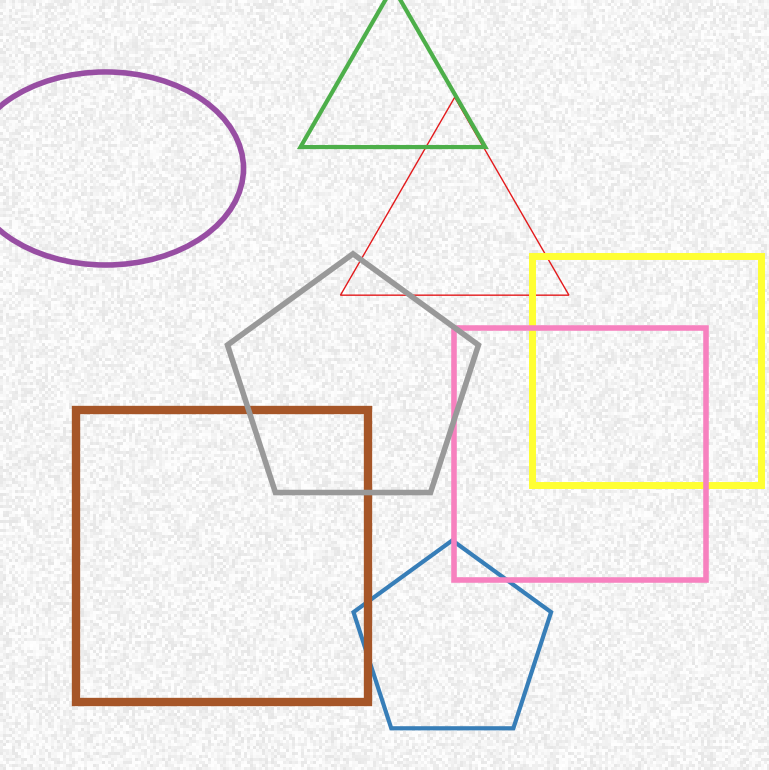[{"shape": "triangle", "thickness": 0.5, "radius": 0.86, "center": [0.591, 0.702]}, {"shape": "pentagon", "thickness": 1.5, "radius": 0.67, "center": [0.587, 0.163]}, {"shape": "triangle", "thickness": 1.5, "radius": 0.69, "center": [0.51, 0.878]}, {"shape": "oval", "thickness": 2, "radius": 0.9, "center": [0.137, 0.781]}, {"shape": "square", "thickness": 2.5, "radius": 0.74, "center": [0.84, 0.519]}, {"shape": "square", "thickness": 3, "radius": 0.95, "center": [0.289, 0.278]}, {"shape": "square", "thickness": 2, "radius": 0.82, "center": [0.754, 0.41]}, {"shape": "pentagon", "thickness": 2, "radius": 0.86, "center": [0.458, 0.499]}]